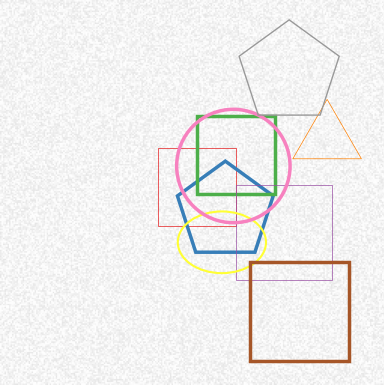[{"shape": "square", "thickness": 0.5, "radius": 0.51, "center": [0.513, 0.515]}, {"shape": "pentagon", "thickness": 2.5, "radius": 0.65, "center": [0.585, 0.451]}, {"shape": "square", "thickness": 2.5, "radius": 0.51, "center": [0.613, 0.598]}, {"shape": "square", "thickness": 0.5, "radius": 0.62, "center": [0.737, 0.396]}, {"shape": "triangle", "thickness": 0.5, "radius": 0.51, "center": [0.85, 0.639]}, {"shape": "oval", "thickness": 1.5, "radius": 0.57, "center": [0.576, 0.371]}, {"shape": "square", "thickness": 2.5, "radius": 0.64, "center": [0.778, 0.192]}, {"shape": "circle", "thickness": 2.5, "radius": 0.74, "center": [0.606, 0.569]}, {"shape": "pentagon", "thickness": 1, "radius": 0.68, "center": [0.751, 0.812]}]